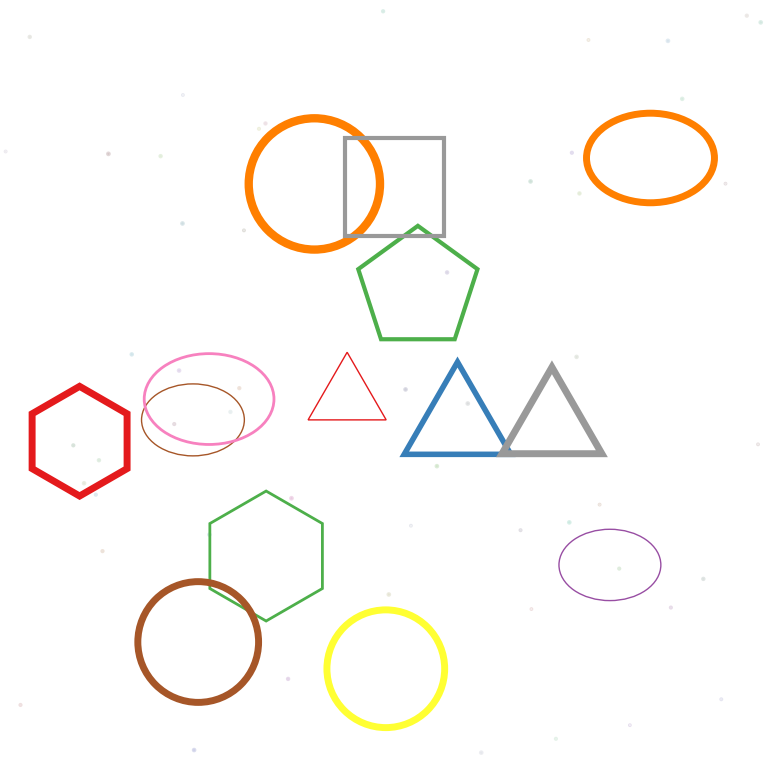[{"shape": "hexagon", "thickness": 2.5, "radius": 0.36, "center": [0.103, 0.427]}, {"shape": "triangle", "thickness": 0.5, "radius": 0.29, "center": [0.451, 0.484]}, {"shape": "triangle", "thickness": 2, "radius": 0.4, "center": [0.594, 0.45]}, {"shape": "hexagon", "thickness": 1, "radius": 0.42, "center": [0.346, 0.278]}, {"shape": "pentagon", "thickness": 1.5, "radius": 0.41, "center": [0.543, 0.625]}, {"shape": "oval", "thickness": 0.5, "radius": 0.33, "center": [0.792, 0.266]}, {"shape": "circle", "thickness": 3, "radius": 0.43, "center": [0.408, 0.761]}, {"shape": "oval", "thickness": 2.5, "radius": 0.42, "center": [0.845, 0.795]}, {"shape": "circle", "thickness": 2.5, "radius": 0.38, "center": [0.501, 0.132]}, {"shape": "circle", "thickness": 2.5, "radius": 0.39, "center": [0.257, 0.166]}, {"shape": "oval", "thickness": 0.5, "radius": 0.33, "center": [0.251, 0.455]}, {"shape": "oval", "thickness": 1, "radius": 0.42, "center": [0.272, 0.482]}, {"shape": "square", "thickness": 1.5, "radius": 0.32, "center": [0.513, 0.757]}, {"shape": "triangle", "thickness": 2.5, "radius": 0.37, "center": [0.717, 0.448]}]